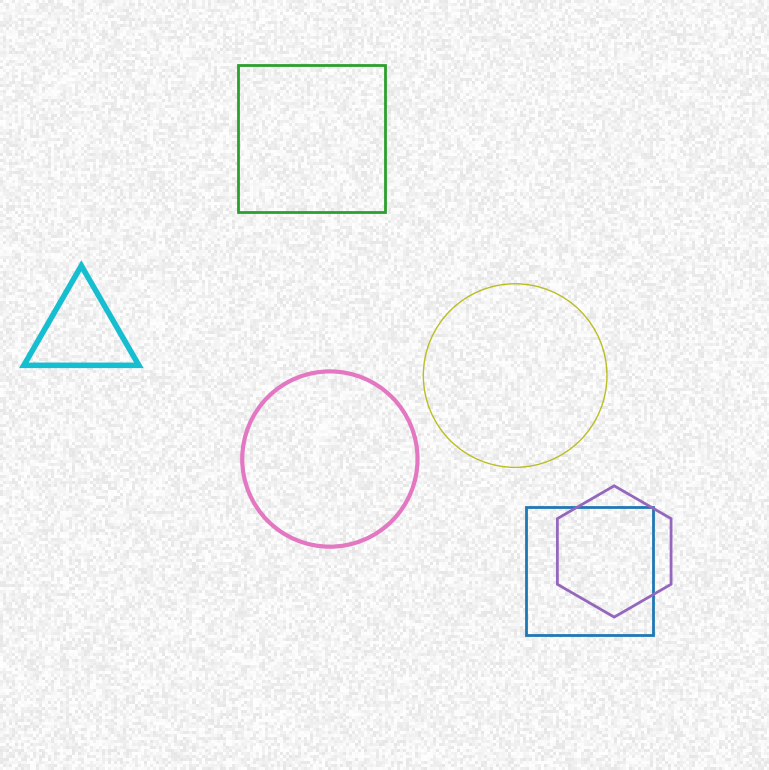[{"shape": "square", "thickness": 1, "radius": 0.41, "center": [0.766, 0.258]}, {"shape": "square", "thickness": 1, "radius": 0.48, "center": [0.404, 0.82]}, {"shape": "hexagon", "thickness": 1, "radius": 0.43, "center": [0.798, 0.284]}, {"shape": "circle", "thickness": 1.5, "radius": 0.57, "center": [0.428, 0.404]}, {"shape": "circle", "thickness": 0.5, "radius": 0.6, "center": [0.669, 0.512]}, {"shape": "triangle", "thickness": 2, "radius": 0.43, "center": [0.106, 0.569]}]